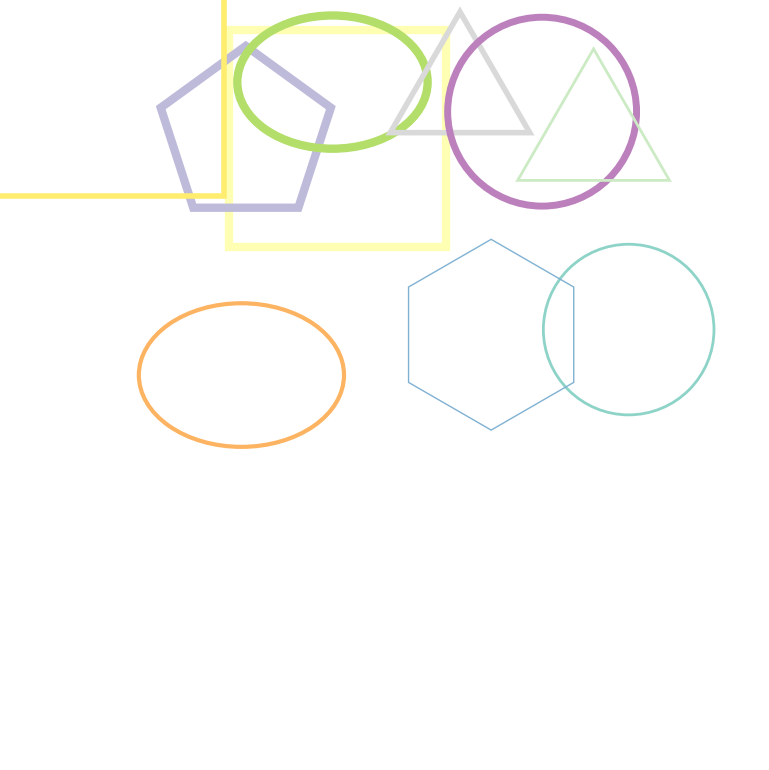[{"shape": "circle", "thickness": 1, "radius": 0.55, "center": [0.816, 0.572]}, {"shape": "square", "thickness": 3, "radius": 0.7, "center": [0.438, 0.82]}, {"shape": "pentagon", "thickness": 3, "radius": 0.58, "center": [0.319, 0.824]}, {"shape": "hexagon", "thickness": 0.5, "radius": 0.62, "center": [0.638, 0.565]}, {"shape": "oval", "thickness": 1.5, "radius": 0.67, "center": [0.314, 0.513]}, {"shape": "oval", "thickness": 3, "radius": 0.62, "center": [0.432, 0.893]}, {"shape": "triangle", "thickness": 2, "radius": 0.52, "center": [0.597, 0.88]}, {"shape": "circle", "thickness": 2.5, "radius": 0.61, "center": [0.704, 0.855]}, {"shape": "triangle", "thickness": 1, "radius": 0.57, "center": [0.771, 0.823]}, {"shape": "square", "thickness": 2, "radius": 0.74, "center": [0.144, 0.894]}]